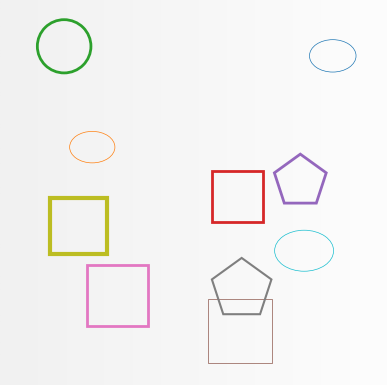[{"shape": "oval", "thickness": 0.5, "radius": 0.3, "center": [0.859, 0.855]}, {"shape": "oval", "thickness": 0.5, "radius": 0.29, "center": [0.238, 0.618]}, {"shape": "circle", "thickness": 2, "radius": 0.35, "center": [0.166, 0.88]}, {"shape": "square", "thickness": 2, "radius": 0.33, "center": [0.612, 0.49]}, {"shape": "pentagon", "thickness": 2, "radius": 0.35, "center": [0.775, 0.529]}, {"shape": "square", "thickness": 0.5, "radius": 0.42, "center": [0.619, 0.139]}, {"shape": "square", "thickness": 2, "radius": 0.39, "center": [0.303, 0.232]}, {"shape": "pentagon", "thickness": 1.5, "radius": 0.4, "center": [0.624, 0.249]}, {"shape": "square", "thickness": 3, "radius": 0.37, "center": [0.202, 0.414]}, {"shape": "oval", "thickness": 0.5, "radius": 0.38, "center": [0.785, 0.349]}]